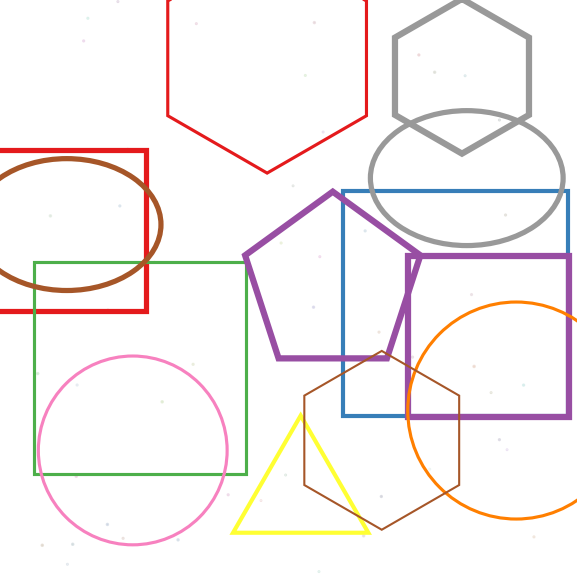[{"shape": "hexagon", "thickness": 1.5, "radius": 0.99, "center": [0.463, 0.898]}, {"shape": "square", "thickness": 2.5, "radius": 0.7, "center": [0.114, 0.6]}, {"shape": "square", "thickness": 2, "radius": 0.98, "center": [0.788, 0.473]}, {"shape": "square", "thickness": 1.5, "radius": 0.92, "center": [0.242, 0.362]}, {"shape": "pentagon", "thickness": 3, "radius": 0.8, "center": [0.576, 0.508]}, {"shape": "square", "thickness": 3, "radius": 0.7, "center": [0.846, 0.416]}, {"shape": "circle", "thickness": 1.5, "radius": 0.94, "center": [0.894, 0.288]}, {"shape": "triangle", "thickness": 2, "radius": 0.68, "center": [0.521, 0.144]}, {"shape": "hexagon", "thickness": 1, "radius": 0.77, "center": [0.661, 0.237]}, {"shape": "oval", "thickness": 2.5, "radius": 0.82, "center": [0.116, 0.61]}, {"shape": "circle", "thickness": 1.5, "radius": 0.82, "center": [0.23, 0.219]}, {"shape": "hexagon", "thickness": 3, "radius": 0.67, "center": [0.8, 0.867]}, {"shape": "oval", "thickness": 2.5, "radius": 0.83, "center": [0.808, 0.691]}]